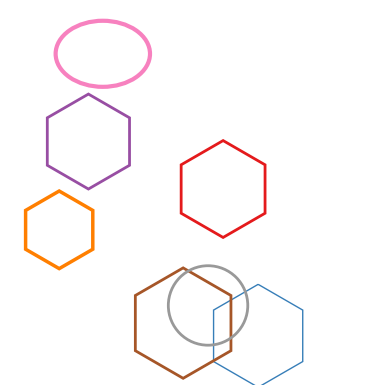[{"shape": "hexagon", "thickness": 2, "radius": 0.63, "center": [0.579, 0.509]}, {"shape": "hexagon", "thickness": 1, "radius": 0.67, "center": [0.671, 0.128]}, {"shape": "hexagon", "thickness": 2, "radius": 0.62, "center": [0.23, 0.632]}, {"shape": "hexagon", "thickness": 2.5, "radius": 0.5, "center": [0.154, 0.403]}, {"shape": "hexagon", "thickness": 2, "radius": 0.72, "center": [0.476, 0.161]}, {"shape": "oval", "thickness": 3, "radius": 0.61, "center": [0.267, 0.86]}, {"shape": "circle", "thickness": 2, "radius": 0.52, "center": [0.54, 0.207]}]